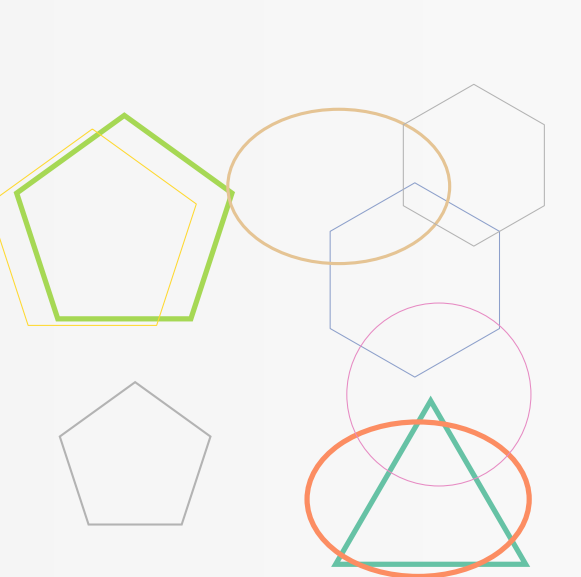[{"shape": "triangle", "thickness": 2.5, "radius": 0.94, "center": [0.741, 0.116]}, {"shape": "oval", "thickness": 2.5, "radius": 0.96, "center": [0.719, 0.135]}, {"shape": "hexagon", "thickness": 0.5, "radius": 0.84, "center": [0.714, 0.514]}, {"shape": "circle", "thickness": 0.5, "radius": 0.79, "center": [0.755, 0.316]}, {"shape": "pentagon", "thickness": 2.5, "radius": 0.97, "center": [0.214, 0.605]}, {"shape": "pentagon", "thickness": 0.5, "radius": 0.94, "center": [0.159, 0.588]}, {"shape": "oval", "thickness": 1.5, "radius": 0.95, "center": [0.583, 0.676]}, {"shape": "pentagon", "thickness": 1, "radius": 0.68, "center": [0.232, 0.201]}, {"shape": "hexagon", "thickness": 0.5, "radius": 0.7, "center": [0.815, 0.713]}]